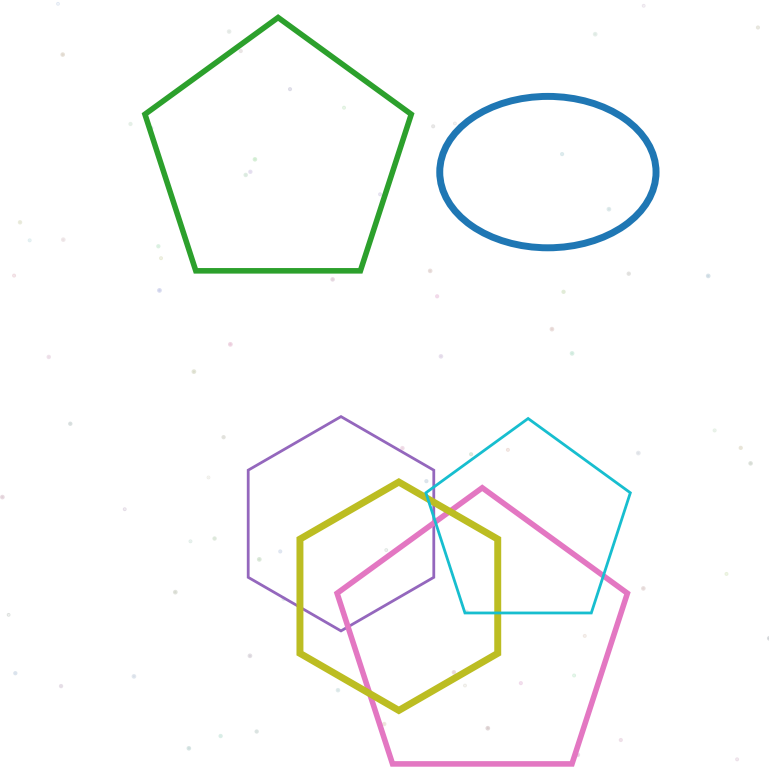[{"shape": "oval", "thickness": 2.5, "radius": 0.7, "center": [0.712, 0.777]}, {"shape": "pentagon", "thickness": 2, "radius": 0.91, "center": [0.361, 0.795]}, {"shape": "hexagon", "thickness": 1, "radius": 0.7, "center": [0.443, 0.32]}, {"shape": "pentagon", "thickness": 2, "radius": 0.99, "center": [0.626, 0.168]}, {"shape": "hexagon", "thickness": 2.5, "radius": 0.74, "center": [0.518, 0.226]}, {"shape": "pentagon", "thickness": 1, "radius": 0.7, "center": [0.686, 0.317]}]